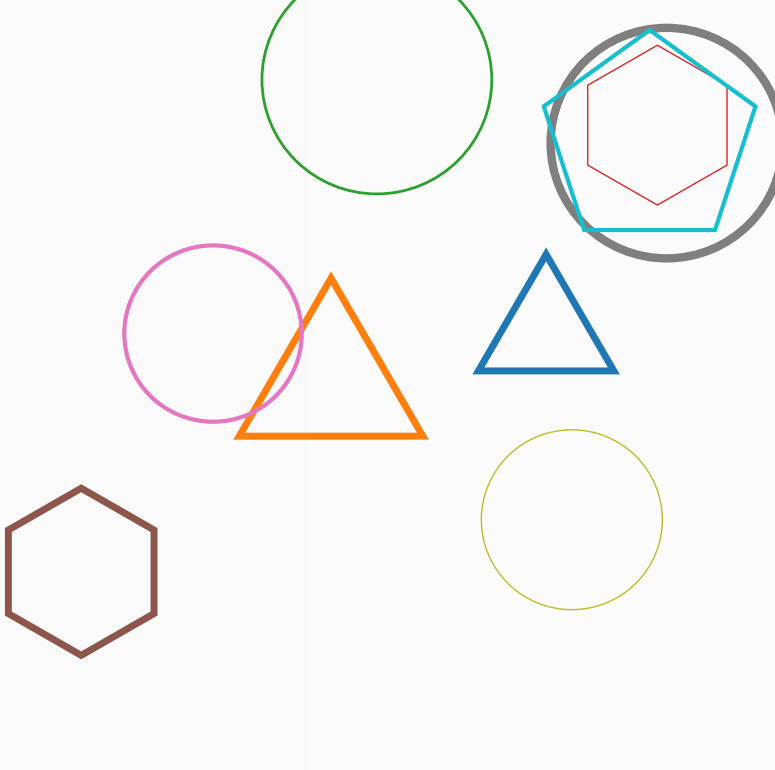[{"shape": "triangle", "thickness": 2.5, "radius": 0.5, "center": [0.705, 0.569]}, {"shape": "triangle", "thickness": 2.5, "radius": 0.68, "center": [0.427, 0.502]}, {"shape": "circle", "thickness": 1, "radius": 0.74, "center": [0.486, 0.896]}, {"shape": "hexagon", "thickness": 0.5, "radius": 0.52, "center": [0.848, 0.837]}, {"shape": "hexagon", "thickness": 2.5, "radius": 0.54, "center": [0.105, 0.257]}, {"shape": "circle", "thickness": 1.5, "radius": 0.57, "center": [0.275, 0.567]}, {"shape": "circle", "thickness": 3, "radius": 0.75, "center": [0.86, 0.814]}, {"shape": "circle", "thickness": 0.5, "radius": 0.58, "center": [0.738, 0.325]}, {"shape": "pentagon", "thickness": 1.5, "radius": 0.72, "center": [0.838, 0.817]}]